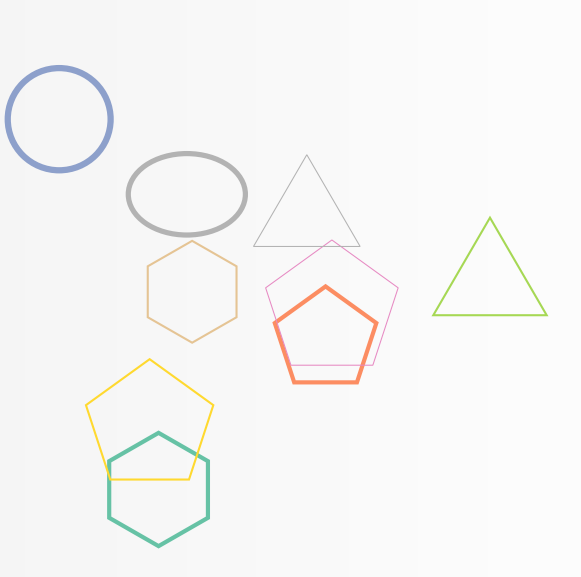[{"shape": "hexagon", "thickness": 2, "radius": 0.49, "center": [0.273, 0.152]}, {"shape": "pentagon", "thickness": 2, "radius": 0.46, "center": [0.56, 0.411]}, {"shape": "circle", "thickness": 3, "radius": 0.44, "center": [0.102, 0.793]}, {"shape": "pentagon", "thickness": 0.5, "radius": 0.6, "center": [0.571, 0.464]}, {"shape": "triangle", "thickness": 1, "radius": 0.56, "center": [0.843, 0.51]}, {"shape": "pentagon", "thickness": 1, "radius": 0.58, "center": [0.257, 0.262]}, {"shape": "hexagon", "thickness": 1, "radius": 0.44, "center": [0.331, 0.494]}, {"shape": "oval", "thickness": 2.5, "radius": 0.5, "center": [0.321, 0.663]}, {"shape": "triangle", "thickness": 0.5, "radius": 0.53, "center": [0.528, 0.625]}]